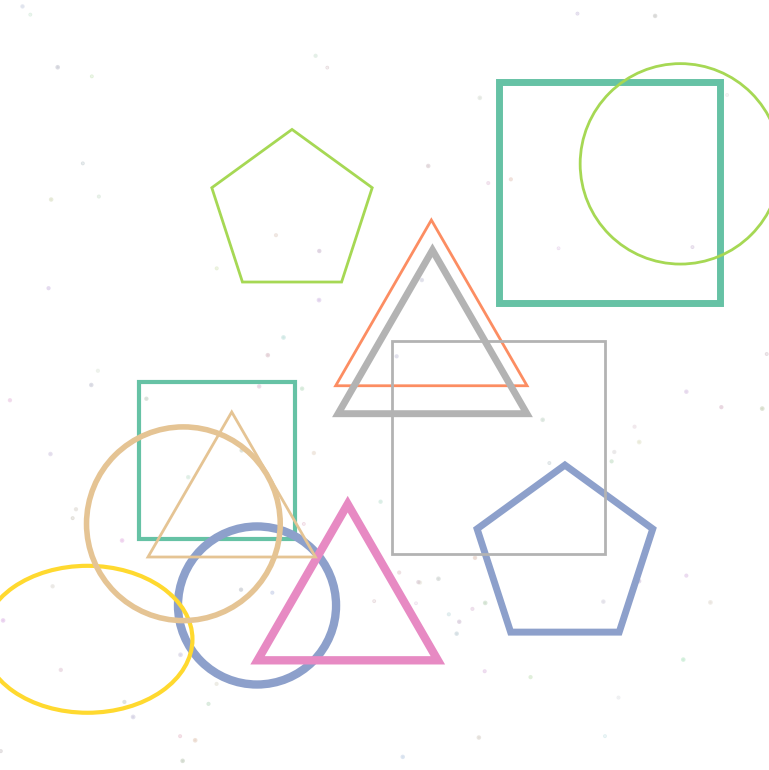[{"shape": "square", "thickness": 2.5, "radius": 0.72, "center": [0.791, 0.75]}, {"shape": "square", "thickness": 1.5, "radius": 0.51, "center": [0.282, 0.402]}, {"shape": "triangle", "thickness": 1, "radius": 0.72, "center": [0.56, 0.571]}, {"shape": "circle", "thickness": 3, "radius": 0.51, "center": [0.334, 0.214]}, {"shape": "pentagon", "thickness": 2.5, "radius": 0.6, "center": [0.734, 0.276]}, {"shape": "triangle", "thickness": 3, "radius": 0.68, "center": [0.452, 0.21]}, {"shape": "pentagon", "thickness": 1, "radius": 0.55, "center": [0.379, 0.722]}, {"shape": "circle", "thickness": 1, "radius": 0.65, "center": [0.884, 0.787]}, {"shape": "oval", "thickness": 1.5, "radius": 0.68, "center": [0.114, 0.17]}, {"shape": "triangle", "thickness": 1, "radius": 0.63, "center": [0.301, 0.339]}, {"shape": "circle", "thickness": 2, "radius": 0.63, "center": [0.238, 0.32]}, {"shape": "triangle", "thickness": 2.5, "radius": 0.71, "center": [0.562, 0.534]}, {"shape": "square", "thickness": 1, "radius": 0.69, "center": [0.647, 0.419]}]